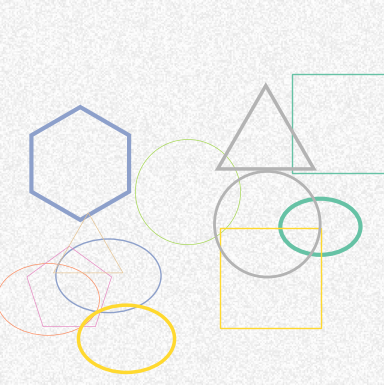[{"shape": "square", "thickness": 1, "radius": 0.64, "center": [0.886, 0.68]}, {"shape": "oval", "thickness": 3, "radius": 0.52, "center": [0.832, 0.411]}, {"shape": "oval", "thickness": 0.5, "radius": 0.67, "center": [0.125, 0.222]}, {"shape": "oval", "thickness": 1, "radius": 0.68, "center": [0.282, 0.284]}, {"shape": "hexagon", "thickness": 3, "radius": 0.73, "center": [0.208, 0.575]}, {"shape": "pentagon", "thickness": 0.5, "radius": 0.58, "center": [0.18, 0.245]}, {"shape": "circle", "thickness": 0.5, "radius": 0.68, "center": [0.488, 0.501]}, {"shape": "square", "thickness": 1, "radius": 0.65, "center": [0.703, 0.279]}, {"shape": "oval", "thickness": 2.5, "radius": 0.62, "center": [0.329, 0.12]}, {"shape": "triangle", "thickness": 0.5, "radius": 0.52, "center": [0.229, 0.343]}, {"shape": "triangle", "thickness": 2.5, "radius": 0.72, "center": [0.69, 0.633]}, {"shape": "circle", "thickness": 2, "radius": 0.69, "center": [0.694, 0.418]}]